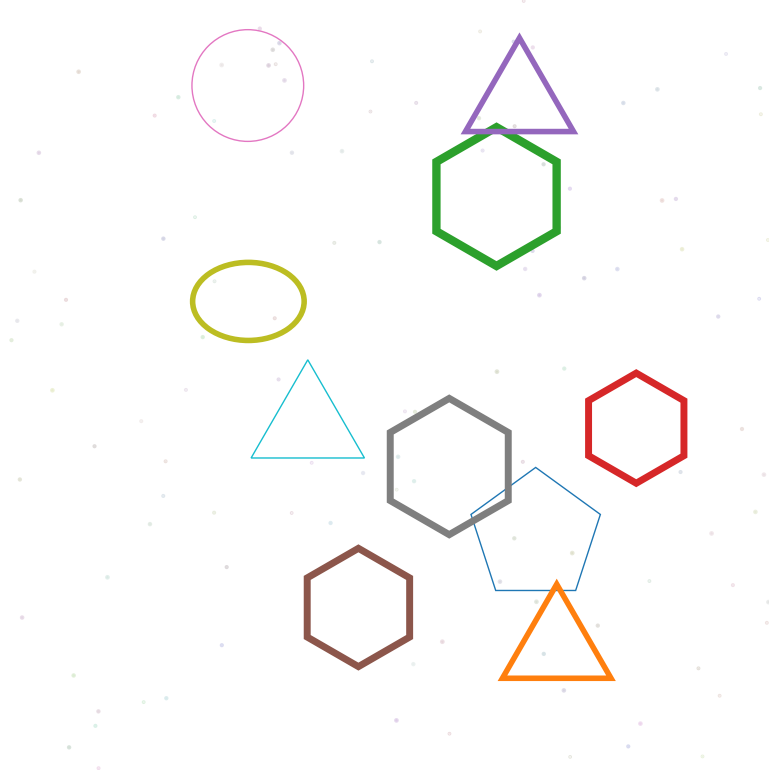[{"shape": "pentagon", "thickness": 0.5, "radius": 0.44, "center": [0.696, 0.305]}, {"shape": "triangle", "thickness": 2, "radius": 0.41, "center": [0.723, 0.16]}, {"shape": "hexagon", "thickness": 3, "radius": 0.45, "center": [0.645, 0.745]}, {"shape": "hexagon", "thickness": 2.5, "radius": 0.36, "center": [0.826, 0.444]}, {"shape": "triangle", "thickness": 2, "radius": 0.41, "center": [0.675, 0.87]}, {"shape": "hexagon", "thickness": 2.5, "radius": 0.38, "center": [0.465, 0.211]}, {"shape": "circle", "thickness": 0.5, "radius": 0.36, "center": [0.322, 0.889]}, {"shape": "hexagon", "thickness": 2.5, "radius": 0.44, "center": [0.583, 0.394]}, {"shape": "oval", "thickness": 2, "radius": 0.36, "center": [0.323, 0.609]}, {"shape": "triangle", "thickness": 0.5, "radius": 0.42, "center": [0.4, 0.448]}]